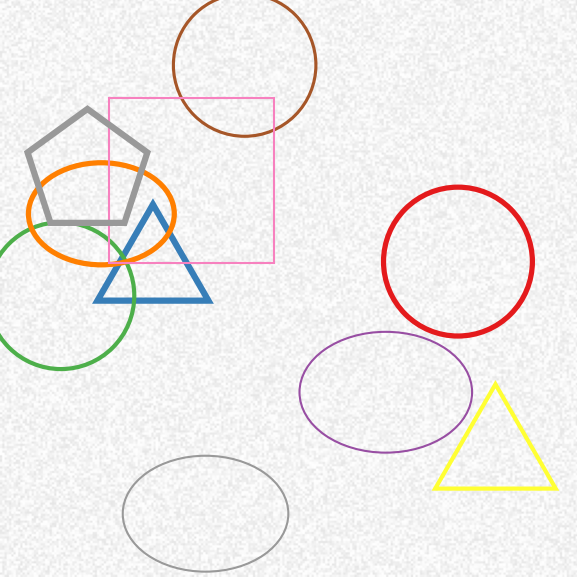[{"shape": "circle", "thickness": 2.5, "radius": 0.64, "center": [0.793, 0.546]}, {"shape": "triangle", "thickness": 3, "radius": 0.55, "center": [0.265, 0.534]}, {"shape": "circle", "thickness": 2, "radius": 0.64, "center": [0.105, 0.487]}, {"shape": "oval", "thickness": 1, "radius": 0.75, "center": [0.668, 0.32]}, {"shape": "oval", "thickness": 2.5, "radius": 0.63, "center": [0.176, 0.629]}, {"shape": "triangle", "thickness": 2, "radius": 0.6, "center": [0.858, 0.213]}, {"shape": "circle", "thickness": 1.5, "radius": 0.62, "center": [0.424, 0.887]}, {"shape": "square", "thickness": 1, "radius": 0.71, "center": [0.332, 0.687]}, {"shape": "pentagon", "thickness": 3, "radius": 0.55, "center": [0.151, 0.701]}, {"shape": "oval", "thickness": 1, "radius": 0.72, "center": [0.356, 0.11]}]